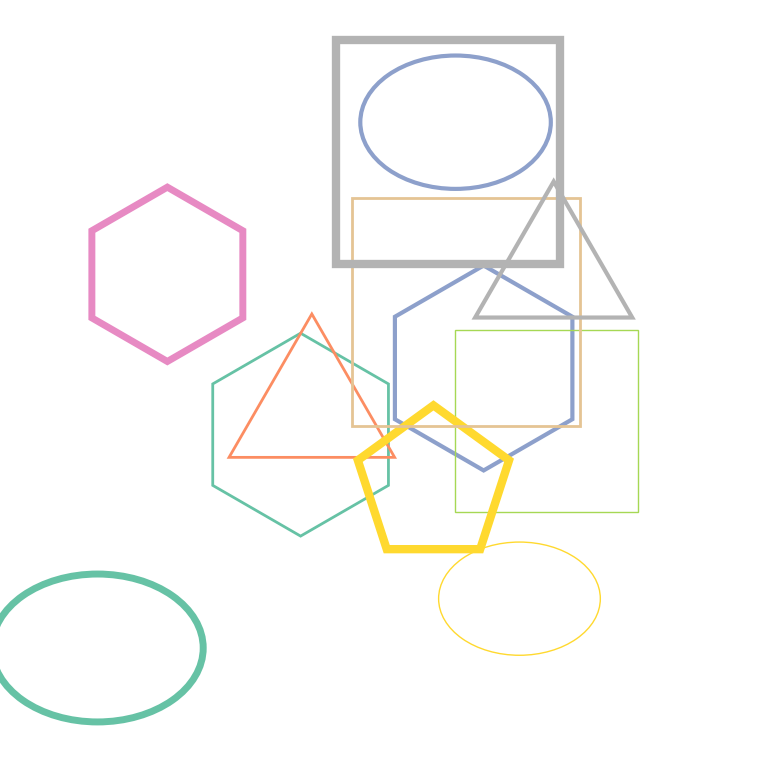[{"shape": "oval", "thickness": 2.5, "radius": 0.69, "center": [0.127, 0.158]}, {"shape": "hexagon", "thickness": 1, "radius": 0.66, "center": [0.39, 0.436]}, {"shape": "triangle", "thickness": 1, "radius": 0.62, "center": [0.405, 0.468]}, {"shape": "hexagon", "thickness": 1.5, "radius": 0.67, "center": [0.628, 0.522]}, {"shape": "oval", "thickness": 1.5, "radius": 0.62, "center": [0.592, 0.841]}, {"shape": "hexagon", "thickness": 2.5, "radius": 0.57, "center": [0.217, 0.644]}, {"shape": "square", "thickness": 0.5, "radius": 0.59, "center": [0.71, 0.453]}, {"shape": "pentagon", "thickness": 3, "radius": 0.52, "center": [0.563, 0.37]}, {"shape": "oval", "thickness": 0.5, "radius": 0.53, "center": [0.675, 0.223]}, {"shape": "square", "thickness": 1, "radius": 0.74, "center": [0.605, 0.595]}, {"shape": "triangle", "thickness": 1.5, "radius": 0.59, "center": [0.719, 0.647]}, {"shape": "square", "thickness": 3, "radius": 0.73, "center": [0.582, 0.803]}]